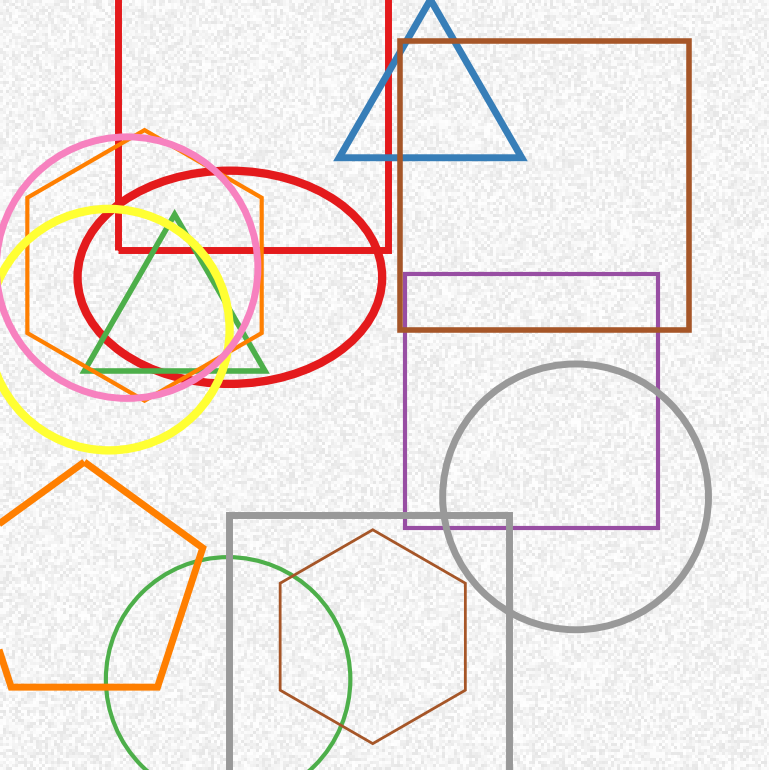[{"shape": "oval", "thickness": 3, "radius": 0.99, "center": [0.299, 0.64]}, {"shape": "square", "thickness": 2.5, "radius": 0.88, "center": [0.329, 0.85]}, {"shape": "triangle", "thickness": 2.5, "radius": 0.68, "center": [0.559, 0.864]}, {"shape": "triangle", "thickness": 2, "radius": 0.68, "center": [0.227, 0.586]}, {"shape": "circle", "thickness": 1.5, "radius": 0.79, "center": [0.296, 0.118]}, {"shape": "square", "thickness": 1.5, "radius": 0.82, "center": [0.69, 0.479]}, {"shape": "pentagon", "thickness": 2.5, "radius": 0.81, "center": [0.11, 0.238]}, {"shape": "hexagon", "thickness": 1.5, "radius": 0.88, "center": [0.188, 0.655]}, {"shape": "circle", "thickness": 3, "radius": 0.78, "center": [0.141, 0.572]}, {"shape": "square", "thickness": 2, "radius": 0.94, "center": [0.707, 0.76]}, {"shape": "hexagon", "thickness": 1, "radius": 0.69, "center": [0.484, 0.173]}, {"shape": "circle", "thickness": 2.5, "radius": 0.85, "center": [0.165, 0.652]}, {"shape": "circle", "thickness": 2.5, "radius": 0.86, "center": [0.748, 0.355]}, {"shape": "square", "thickness": 2.5, "radius": 0.91, "center": [0.479, 0.149]}]